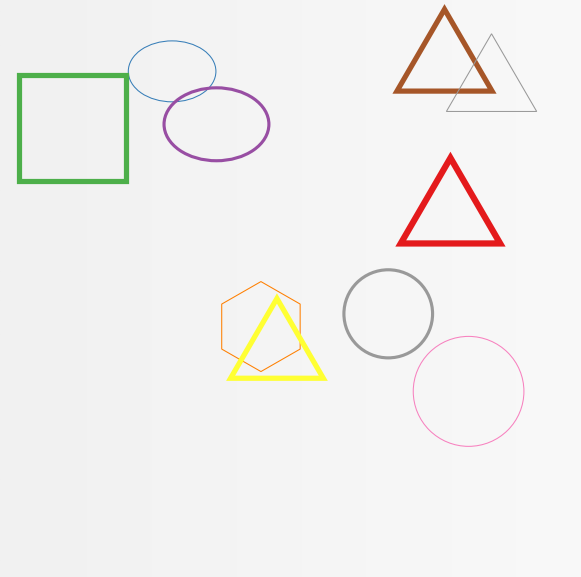[{"shape": "triangle", "thickness": 3, "radius": 0.49, "center": [0.775, 0.627]}, {"shape": "oval", "thickness": 0.5, "radius": 0.38, "center": [0.296, 0.876]}, {"shape": "square", "thickness": 2.5, "radius": 0.46, "center": [0.124, 0.777]}, {"shape": "oval", "thickness": 1.5, "radius": 0.45, "center": [0.372, 0.784]}, {"shape": "hexagon", "thickness": 0.5, "radius": 0.39, "center": [0.449, 0.434]}, {"shape": "triangle", "thickness": 2.5, "radius": 0.46, "center": [0.476, 0.39]}, {"shape": "triangle", "thickness": 2.5, "radius": 0.47, "center": [0.765, 0.889]}, {"shape": "circle", "thickness": 0.5, "radius": 0.48, "center": [0.806, 0.321]}, {"shape": "triangle", "thickness": 0.5, "radius": 0.45, "center": [0.846, 0.851]}, {"shape": "circle", "thickness": 1.5, "radius": 0.38, "center": [0.668, 0.456]}]